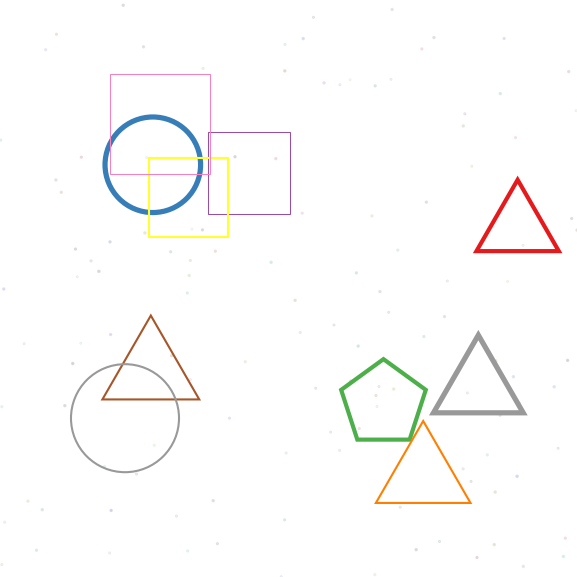[{"shape": "triangle", "thickness": 2, "radius": 0.41, "center": [0.896, 0.605]}, {"shape": "circle", "thickness": 2.5, "radius": 0.41, "center": [0.265, 0.714]}, {"shape": "pentagon", "thickness": 2, "radius": 0.39, "center": [0.664, 0.3]}, {"shape": "square", "thickness": 0.5, "radius": 0.36, "center": [0.431, 0.699]}, {"shape": "triangle", "thickness": 1, "radius": 0.47, "center": [0.733, 0.176]}, {"shape": "square", "thickness": 1, "radius": 0.34, "center": [0.326, 0.657]}, {"shape": "triangle", "thickness": 1, "radius": 0.48, "center": [0.261, 0.356]}, {"shape": "square", "thickness": 0.5, "radius": 0.43, "center": [0.278, 0.785]}, {"shape": "circle", "thickness": 1, "radius": 0.47, "center": [0.216, 0.275]}, {"shape": "triangle", "thickness": 2.5, "radius": 0.45, "center": [0.828, 0.329]}]